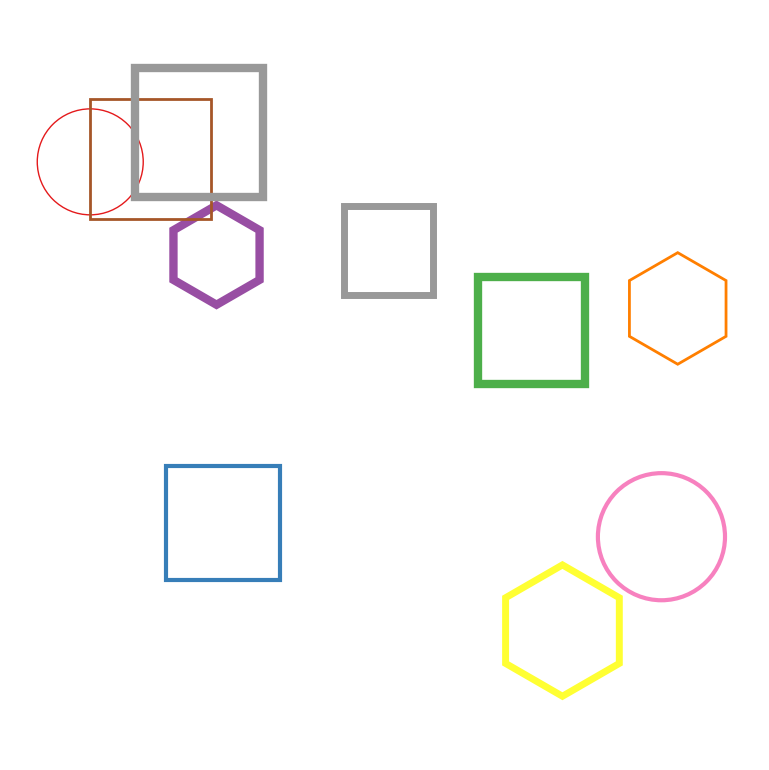[{"shape": "circle", "thickness": 0.5, "radius": 0.34, "center": [0.117, 0.79]}, {"shape": "square", "thickness": 1.5, "radius": 0.37, "center": [0.29, 0.321]}, {"shape": "square", "thickness": 3, "radius": 0.35, "center": [0.691, 0.57]}, {"shape": "hexagon", "thickness": 3, "radius": 0.32, "center": [0.281, 0.669]}, {"shape": "hexagon", "thickness": 1, "radius": 0.36, "center": [0.88, 0.599]}, {"shape": "hexagon", "thickness": 2.5, "radius": 0.43, "center": [0.73, 0.181]}, {"shape": "square", "thickness": 1, "radius": 0.39, "center": [0.196, 0.794]}, {"shape": "circle", "thickness": 1.5, "radius": 0.41, "center": [0.859, 0.303]}, {"shape": "square", "thickness": 3, "radius": 0.42, "center": [0.259, 0.828]}, {"shape": "square", "thickness": 2.5, "radius": 0.29, "center": [0.505, 0.674]}]